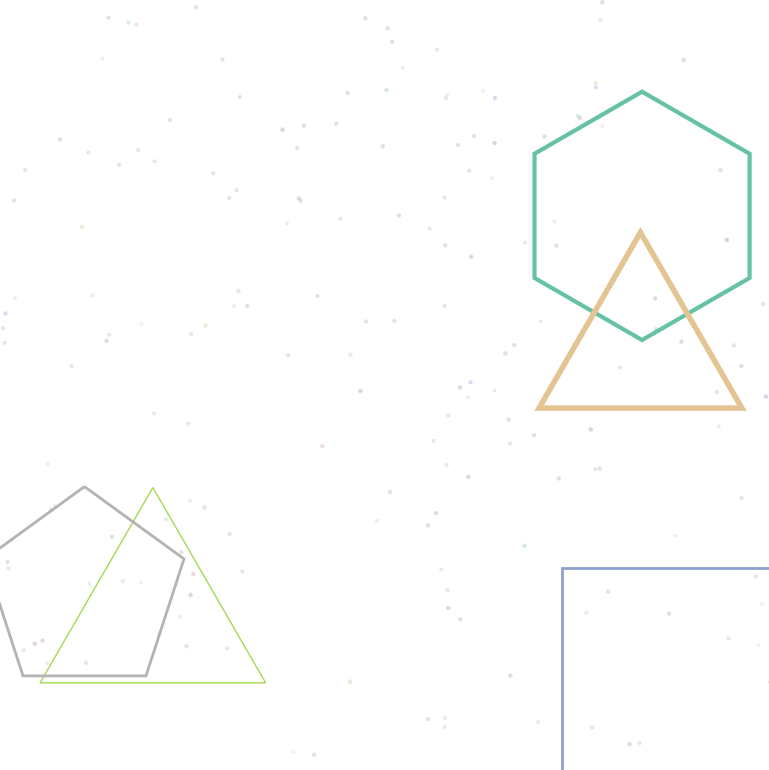[{"shape": "hexagon", "thickness": 1.5, "radius": 0.81, "center": [0.834, 0.72]}, {"shape": "square", "thickness": 1, "radius": 0.74, "center": [0.878, 0.115]}, {"shape": "triangle", "thickness": 0.5, "radius": 0.85, "center": [0.199, 0.198]}, {"shape": "triangle", "thickness": 2, "radius": 0.76, "center": [0.832, 0.546]}, {"shape": "pentagon", "thickness": 1, "radius": 0.68, "center": [0.11, 0.232]}]